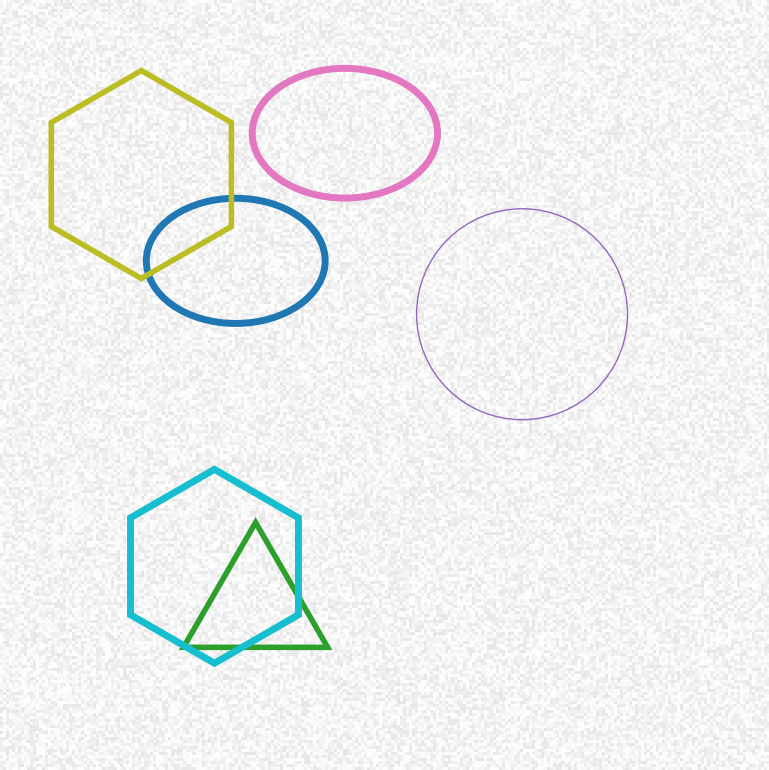[{"shape": "oval", "thickness": 2.5, "radius": 0.58, "center": [0.306, 0.661]}, {"shape": "triangle", "thickness": 2, "radius": 0.54, "center": [0.332, 0.213]}, {"shape": "circle", "thickness": 0.5, "radius": 0.68, "center": [0.678, 0.592]}, {"shape": "oval", "thickness": 2.5, "radius": 0.6, "center": [0.448, 0.827]}, {"shape": "hexagon", "thickness": 2, "radius": 0.68, "center": [0.184, 0.773]}, {"shape": "hexagon", "thickness": 2.5, "radius": 0.63, "center": [0.279, 0.265]}]